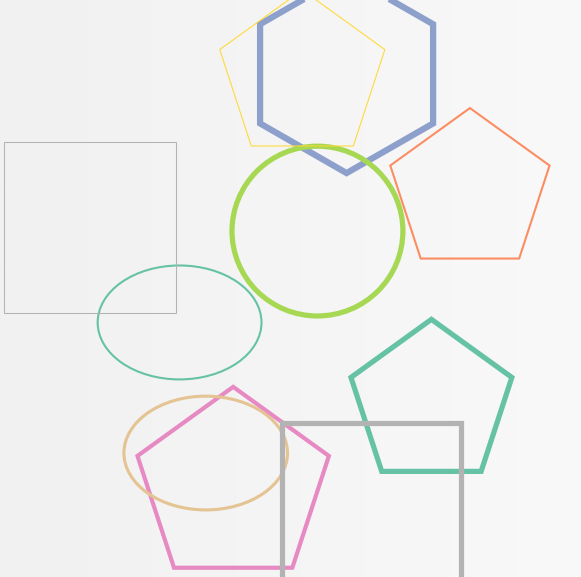[{"shape": "oval", "thickness": 1, "radius": 0.7, "center": [0.309, 0.441]}, {"shape": "pentagon", "thickness": 2.5, "radius": 0.73, "center": [0.742, 0.301]}, {"shape": "pentagon", "thickness": 1, "radius": 0.72, "center": [0.808, 0.668]}, {"shape": "hexagon", "thickness": 3, "radius": 0.86, "center": [0.596, 0.871]}, {"shape": "pentagon", "thickness": 2, "radius": 0.87, "center": [0.401, 0.156]}, {"shape": "circle", "thickness": 2.5, "radius": 0.74, "center": [0.546, 0.599]}, {"shape": "pentagon", "thickness": 0.5, "radius": 0.75, "center": [0.52, 0.867]}, {"shape": "oval", "thickness": 1.5, "radius": 0.7, "center": [0.354, 0.215]}, {"shape": "square", "thickness": 2.5, "radius": 0.77, "center": [0.639, 0.112]}, {"shape": "square", "thickness": 0.5, "radius": 0.74, "center": [0.154, 0.606]}]